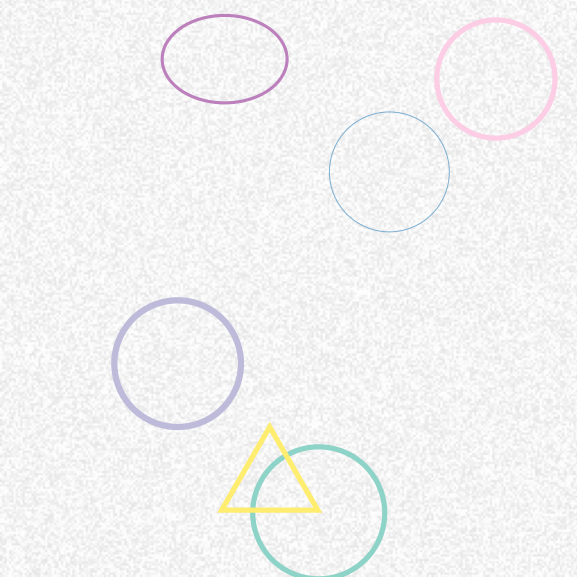[{"shape": "circle", "thickness": 2.5, "radius": 0.57, "center": [0.552, 0.111]}, {"shape": "circle", "thickness": 3, "radius": 0.55, "center": [0.308, 0.369]}, {"shape": "circle", "thickness": 0.5, "radius": 0.52, "center": [0.674, 0.701]}, {"shape": "circle", "thickness": 2.5, "radius": 0.51, "center": [0.859, 0.862]}, {"shape": "oval", "thickness": 1.5, "radius": 0.54, "center": [0.389, 0.897]}, {"shape": "triangle", "thickness": 2.5, "radius": 0.48, "center": [0.467, 0.164]}]